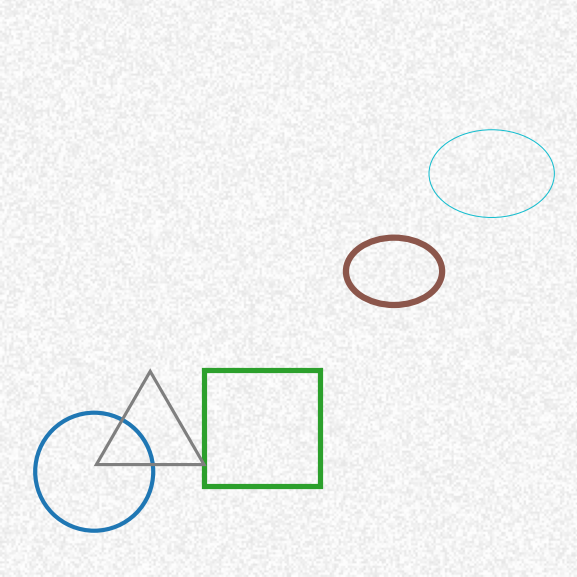[{"shape": "circle", "thickness": 2, "radius": 0.51, "center": [0.163, 0.182]}, {"shape": "square", "thickness": 2.5, "radius": 0.5, "center": [0.454, 0.258]}, {"shape": "oval", "thickness": 3, "radius": 0.42, "center": [0.682, 0.529]}, {"shape": "triangle", "thickness": 1.5, "radius": 0.54, "center": [0.26, 0.248]}, {"shape": "oval", "thickness": 0.5, "radius": 0.54, "center": [0.851, 0.699]}]